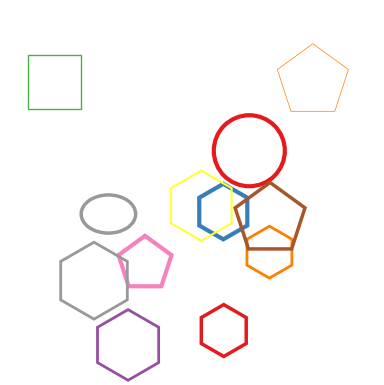[{"shape": "circle", "thickness": 3, "radius": 0.46, "center": [0.648, 0.608]}, {"shape": "hexagon", "thickness": 2.5, "radius": 0.34, "center": [0.581, 0.141]}, {"shape": "hexagon", "thickness": 3, "radius": 0.36, "center": [0.58, 0.45]}, {"shape": "square", "thickness": 1, "radius": 0.35, "center": [0.142, 0.786]}, {"shape": "hexagon", "thickness": 2, "radius": 0.46, "center": [0.333, 0.104]}, {"shape": "pentagon", "thickness": 0.5, "radius": 0.49, "center": [0.813, 0.789]}, {"shape": "hexagon", "thickness": 2, "radius": 0.34, "center": [0.7, 0.345]}, {"shape": "hexagon", "thickness": 1.5, "radius": 0.46, "center": [0.523, 0.466]}, {"shape": "pentagon", "thickness": 2.5, "radius": 0.48, "center": [0.701, 0.431]}, {"shape": "pentagon", "thickness": 3, "radius": 0.36, "center": [0.377, 0.315]}, {"shape": "hexagon", "thickness": 2, "radius": 0.5, "center": [0.244, 0.271]}, {"shape": "oval", "thickness": 2.5, "radius": 0.35, "center": [0.282, 0.444]}]